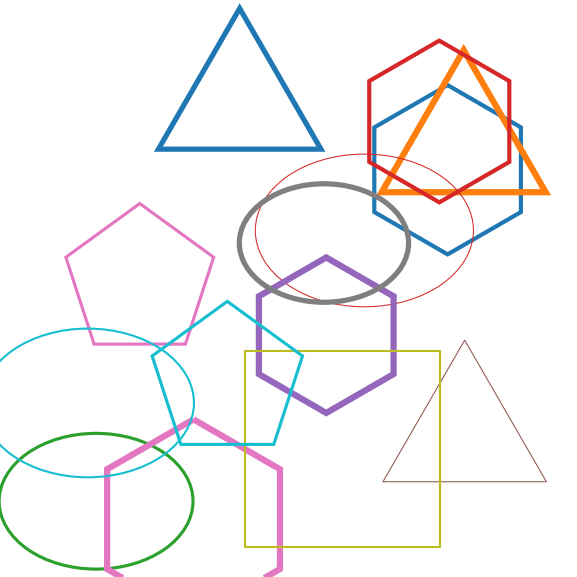[{"shape": "hexagon", "thickness": 2, "radius": 0.73, "center": [0.775, 0.705]}, {"shape": "triangle", "thickness": 2.5, "radius": 0.81, "center": [0.415, 0.822]}, {"shape": "triangle", "thickness": 3, "radius": 0.82, "center": [0.803, 0.748]}, {"shape": "oval", "thickness": 1.5, "radius": 0.84, "center": [0.166, 0.131]}, {"shape": "oval", "thickness": 0.5, "radius": 0.94, "center": [0.631, 0.6]}, {"shape": "hexagon", "thickness": 2, "radius": 0.7, "center": [0.761, 0.789]}, {"shape": "hexagon", "thickness": 3, "radius": 0.67, "center": [0.565, 0.419]}, {"shape": "triangle", "thickness": 0.5, "radius": 0.82, "center": [0.805, 0.247]}, {"shape": "hexagon", "thickness": 3, "radius": 0.86, "center": [0.335, 0.1]}, {"shape": "pentagon", "thickness": 1.5, "radius": 0.67, "center": [0.242, 0.512]}, {"shape": "oval", "thickness": 2.5, "radius": 0.73, "center": [0.561, 0.578]}, {"shape": "square", "thickness": 1, "radius": 0.85, "center": [0.593, 0.222]}, {"shape": "pentagon", "thickness": 1.5, "radius": 0.68, "center": [0.394, 0.34]}, {"shape": "oval", "thickness": 1, "radius": 0.92, "center": [0.152, 0.301]}]